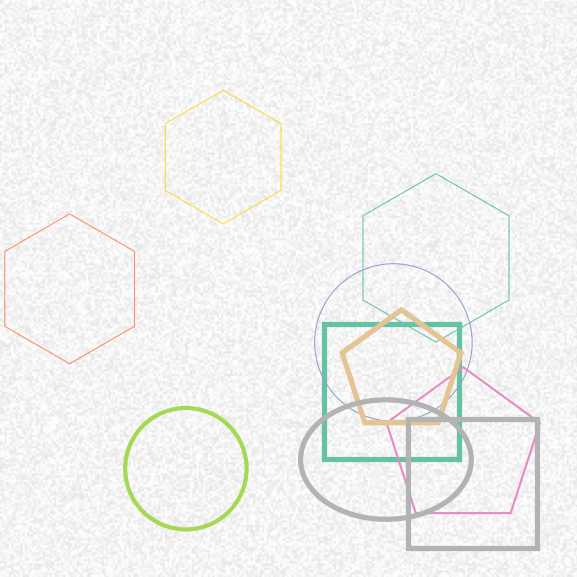[{"shape": "hexagon", "thickness": 0.5, "radius": 0.73, "center": [0.755, 0.553]}, {"shape": "square", "thickness": 2.5, "radius": 0.59, "center": [0.678, 0.321]}, {"shape": "hexagon", "thickness": 0.5, "radius": 0.65, "center": [0.121, 0.499]}, {"shape": "circle", "thickness": 0.5, "radius": 0.68, "center": [0.681, 0.406]}, {"shape": "pentagon", "thickness": 1, "radius": 0.7, "center": [0.802, 0.224]}, {"shape": "circle", "thickness": 2, "radius": 0.53, "center": [0.322, 0.188]}, {"shape": "hexagon", "thickness": 0.5, "radius": 0.58, "center": [0.387, 0.727]}, {"shape": "pentagon", "thickness": 2.5, "radius": 0.54, "center": [0.695, 0.355]}, {"shape": "oval", "thickness": 2.5, "radius": 0.74, "center": [0.668, 0.203]}, {"shape": "square", "thickness": 2.5, "radius": 0.55, "center": [0.818, 0.162]}]